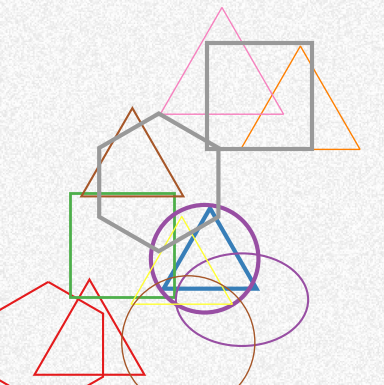[{"shape": "triangle", "thickness": 1.5, "radius": 0.82, "center": [0.232, 0.109]}, {"shape": "hexagon", "thickness": 1.5, "radius": 0.82, "center": [0.125, 0.103]}, {"shape": "triangle", "thickness": 3, "radius": 0.7, "center": [0.546, 0.32]}, {"shape": "square", "thickness": 2, "radius": 0.68, "center": [0.317, 0.364]}, {"shape": "circle", "thickness": 3, "radius": 0.7, "center": [0.532, 0.328]}, {"shape": "oval", "thickness": 1.5, "radius": 0.86, "center": [0.629, 0.222]}, {"shape": "triangle", "thickness": 1, "radius": 0.89, "center": [0.78, 0.701]}, {"shape": "triangle", "thickness": 1, "radius": 0.76, "center": [0.472, 0.286]}, {"shape": "triangle", "thickness": 1.5, "radius": 0.76, "center": [0.344, 0.566]}, {"shape": "circle", "thickness": 1, "radius": 0.86, "center": [0.489, 0.111]}, {"shape": "triangle", "thickness": 1, "radius": 0.92, "center": [0.577, 0.796]}, {"shape": "hexagon", "thickness": 3, "radius": 0.89, "center": [0.412, 0.526]}, {"shape": "square", "thickness": 3, "radius": 0.69, "center": [0.674, 0.751]}]